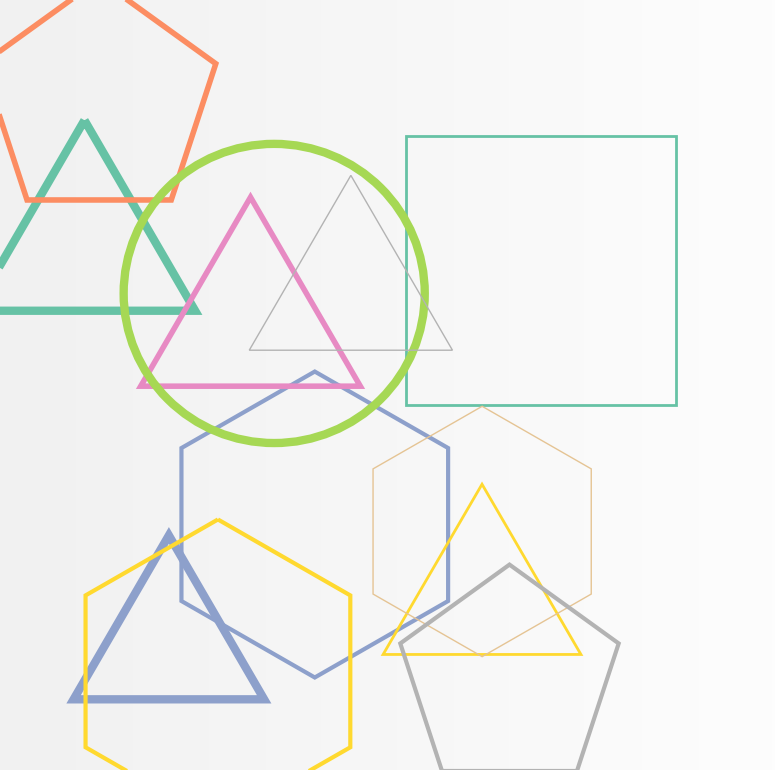[{"shape": "square", "thickness": 1, "radius": 0.87, "center": [0.699, 0.649]}, {"shape": "triangle", "thickness": 3, "radius": 0.82, "center": [0.109, 0.679]}, {"shape": "pentagon", "thickness": 2, "radius": 0.79, "center": [0.128, 0.868]}, {"shape": "hexagon", "thickness": 1.5, "radius": 0.99, "center": [0.406, 0.319]}, {"shape": "triangle", "thickness": 3, "radius": 0.71, "center": [0.218, 0.163]}, {"shape": "triangle", "thickness": 2, "radius": 0.82, "center": [0.323, 0.58]}, {"shape": "circle", "thickness": 3, "radius": 0.97, "center": [0.354, 0.619]}, {"shape": "hexagon", "thickness": 1.5, "radius": 0.99, "center": [0.281, 0.128]}, {"shape": "triangle", "thickness": 1, "radius": 0.74, "center": [0.622, 0.224]}, {"shape": "hexagon", "thickness": 0.5, "radius": 0.81, "center": [0.622, 0.31]}, {"shape": "triangle", "thickness": 0.5, "radius": 0.76, "center": [0.453, 0.621]}, {"shape": "pentagon", "thickness": 1.5, "radius": 0.74, "center": [0.657, 0.119]}]